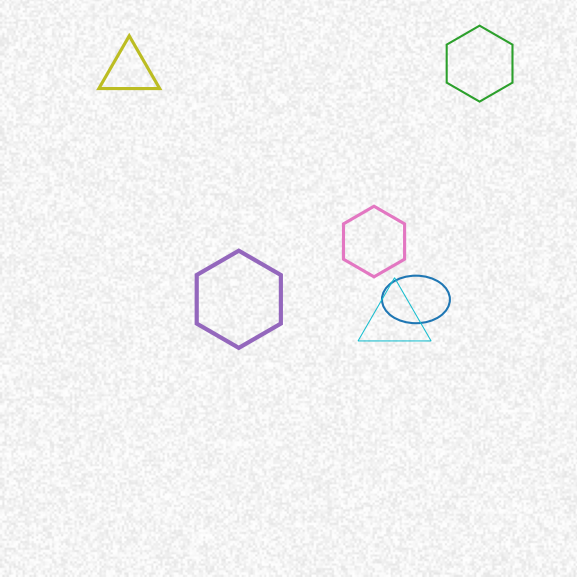[{"shape": "oval", "thickness": 1, "radius": 0.29, "center": [0.72, 0.481]}, {"shape": "hexagon", "thickness": 1, "radius": 0.33, "center": [0.83, 0.889]}, {"shape": "hexagon", "thickness": 2, "radius": 0.42, "center": [0.413, 0.481]}, {"shape": "hexagon", "thickness": 1.5, "radius": 0.31, "center": [0.648, 0.581]}, {"shape": "triangle", "thickness": 1.5, "radius": 0.3, "center": [0.224, 0.876]}, {"shape": "triangle", "thickness": 0.5, "radius": 0.36, "center": [0.683, 0.445]}]